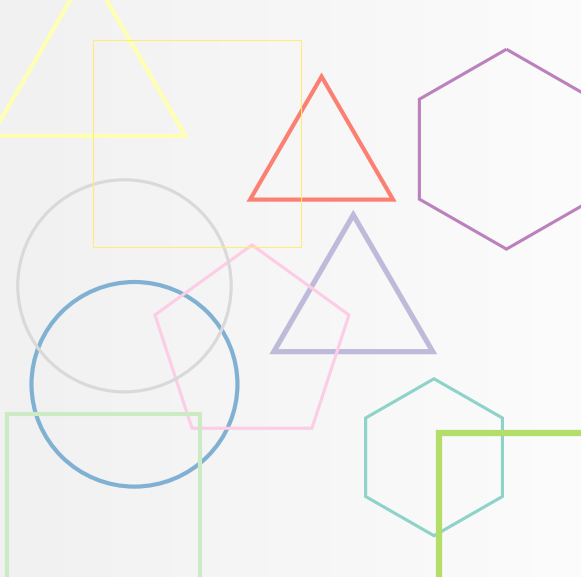[{"shape": "hexagon", "thickness": 1.5, "radius": 0.68, "center": [0.747, 0.207]}, {"shape": "triangle", "thickness": 2, "radius": 0.96, "center": [0.152, 0.86]}, {"shape": "triangle", "thickness": 2.5, "radius": 0.79, "center": [0.608, 0.469]}, {"shape": "triangle", "thickness": 2, "radius": 0.71, "center": [0.553, 0.725]}, {"shape": "circle", "thickness": 2, "radius": 0.89, "center": [0.231, 0.334]}, {"shape": "square", "thickness": 3, "radius": 0.72, "center": [0.899, 0.107]}, {"shape": "pentagon", "thickness": 1.5, "radius": 0.88, "center": [0.433, 0.4]}, {"shape": "circle", "thickness": 1.5, "radius": 0.92, "center": [0.214, 0.504]}, {"shape": "hexagon", "thickness": 1.5, "radius": 0.87, "center": [0.871, 0.741]}, {"shape": "square", "thickness": 2, "radius": 0.83, "center": [0.178, 0.115]}, {"shape": "square", "thickness": 0.5, "radius": 0.89, "center": [0.339, 0.751]}]